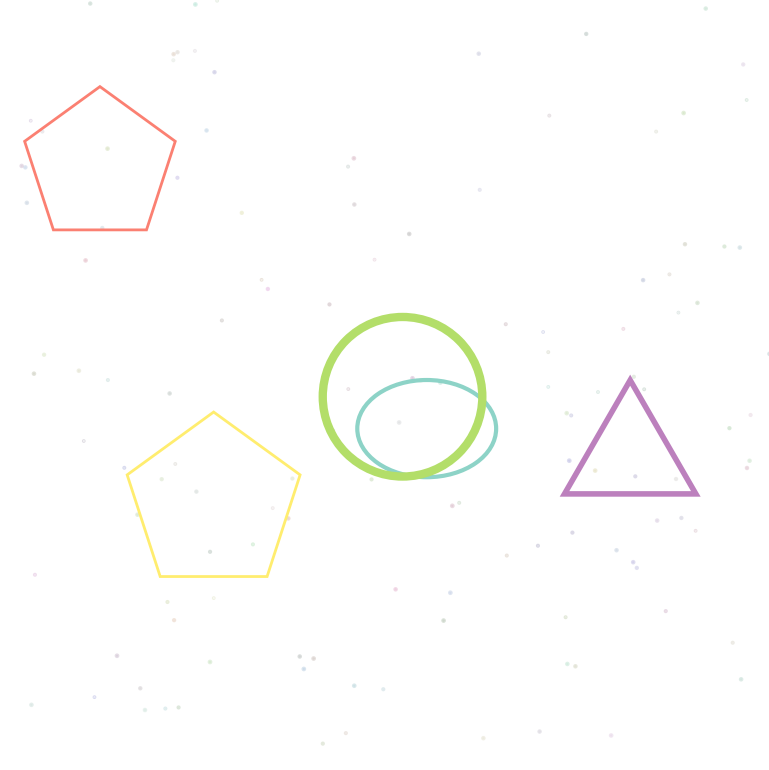[{"shape": "oval", "thickness": 1.5, "radius": 0.45, "center": [0.554, 0.443]}, {"shape": "pentagon", "thickness": 1, "radius": 0.51, "center": [0.13, 0.785]}, {"shape": "circle", "thickness": 3, "radius": 0.52, "center": [0.523, 0.485]}, {"shape": "triangle", "thickness": 2, "radius": 0.49, "center": [0.818, 0.408]}, {"shape": "pentagon", "thickness": 1, "radius": 0.59, "center": [0.277, 0.347]}]